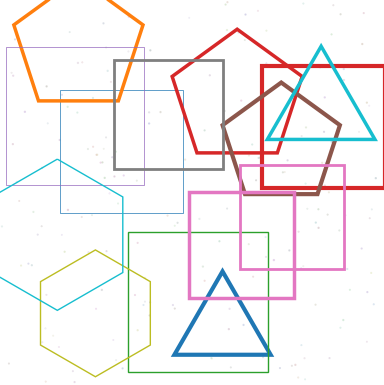[{"shape": "triangle", "thickness": 3, "radius": 0.72, "center": [0.578, 0.151]}, {"shape": "square", "thickness": 0.5, "radius": 0.8, "center": [0.316, 0.606]}, {"shape": "pentagon", "thickness": 2.5, "radius": 0.88, "center": [0.204, 0.881]}, {"shape": "square", "thickness": 1, "radius": 0.91, "center": [0.514, 0.217]}, {"shape": "pentagon", "thickness": 2.5, "radius": 0.89, "center": [0.616, 0.747]}, {"shape": "square", "thickness": 3, "radius": 0.8, "center": [0.84, 0.67]}, {"shape": "square", "thickness": 0.5, "radius": 0.89, "center": [0.194, 0.698]}, {"shape": "pentagon", "thickness": 3, "radius": 0.8, "center": [0.73, 0.625]}, {"shape": "square", "thickness": 2, "radius": 0.67, "center": [0.759, 0.437]}, {"shape": "square", "thickness": 2.5, "radius": 0.68, "center": [0.627, 0.364]}, {"shape": "square", "thickness": 2, "radius": 0.71, "center": [0.438, 0.703]}, {"shape": "hexagon", "thickness": 1, "radius": 0.82, "center": [0.248, 0.186]}, {"shape": "hexagon", "thickness": 1, "radius": 0.98, "center": [0.149, 0.39]}, {"shape": "triangle", "thickness": 2.5, "radius": 0.81, "center": [0.834, 0.718]}]